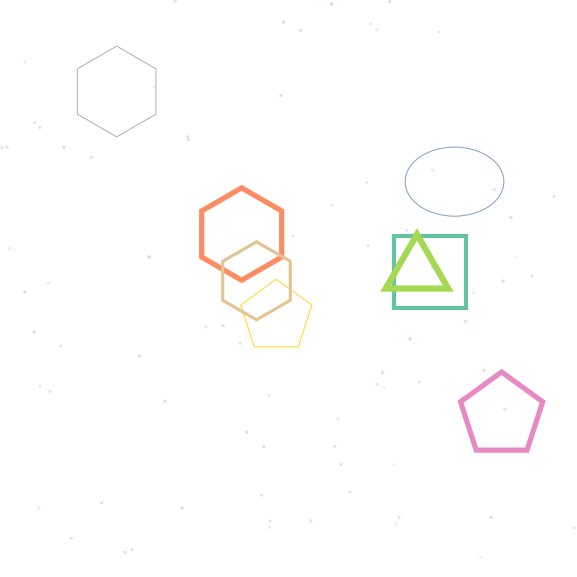[{"shape": "square", "thickness": 2, "radius": 0.31, "center": [0.744, 0.529]}, {"shape": "hexagon", "thickness": 2.5, "radius": 0.4, "center": [0.418, 0.594]}, {"shape": "oval", "thickness": 0.5, "radius": 0.43, "center": [0.787, 0.685]}, {"shape": "pentagon", "thickness": 2.5, "radius": 0.37, "center": [0.869, 0.28]}, {"shape": "triangle", "thickness": 3, "radius": 0.31, "center": [0.722, 0.531]}, {"shape": "pentagon", "thickness": 0.5, "radius": 0.32, "center": [0.478, 0.451]}, {"shape": "hexagon", "thickness": 1.5, "radius": 0.34, "center": [0.444, 0.513]}, {"shape": "hexagon", "thickness": 0.5, "radius": 0.39, "center": [0.202, 0.841]}]